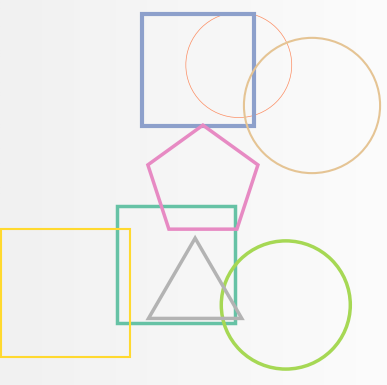[{"shape": "square", "thickness": 2.5, "radius": 0.76, "center": [0.453, 0.312]}, {"shape": "circle", "thickness": 0.5, "radius": 0.68, "center": [0.616, 0.831]}, {"shape": "square", "thickness": 3, "radius": 0.72, "center": [0.511, 0.819]}, {"shape": "pentagon", "thickness": 2.5, "radius": 0.75, "center": [0.524, 0.526]}, {"shape": "circle", "thickness": 2.5, "radius": 0.83, "center": [0.738, 0.208]}, {"shape": "square", "thickness": 1.5, "radius": 0.83, "center": [0.17, 0.24]}, {"shape": "circle", "thickness": 1.5, "radius": 0.88, "center": [0.805, 0.726]}, {"shape": "triangle", "thickness": 2.5, "radius": 0.69, "center": [0.504, 0.242]}]